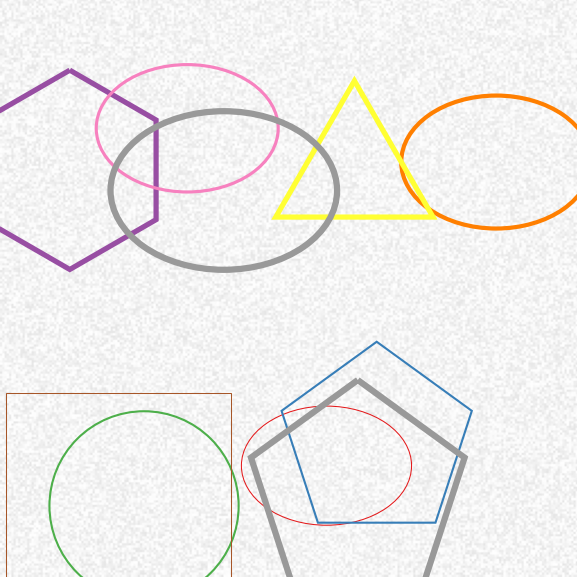[{"shape": "oval", "thickness": 0.5, "radius": 0.74, "center": [0.565, 0.193]}, {"shape": "pentagon", "thickness": 1, "radius": 0.87, "center": [0.652, 0.234]}, {"shape": "circle", "thickness": 1, "radius": 0.82, "center": [0.249, 0.123]}, {"shape": "hexagon", "thickness": 2.5, "radius": 0.86, "center": [0.121, 0.705]}, {"shape": "oval", "thickness": 2, "radius": 0.82, "center": [0.859, 0.719]}, {"shape": "triangle", "thickness": 2.5, "radius": 0.79, "center": [0.614, 0.702]}, {"shape": "square", "thickness": 0.5, "radius": 0.97, "center": [0.205, 0.124]}, {"shape": "oval", "thickness": 1.5, "radius": 0.79, "center": [0.324, 0.777]}, {"shape": "oval", "thickness": 3, "radius": 0.98, "center": [0.388, 0.669]}, {"shape": "pentagon", "thickness": 3, "radius": 0.97, "center": [0.62, 0.147]}]